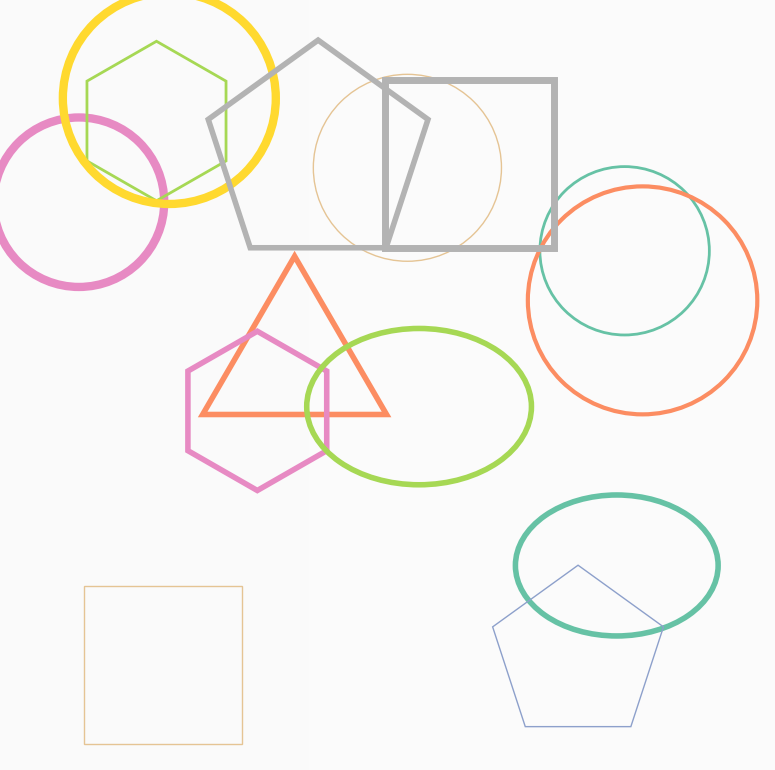[{"shape": "oval", "thickness": 2, "radius": 0.65, "center": [0.796, 0.266]}, {"shape": "circle", "thickness": 1, "radius": 0.55, "center": [0.806, 0.674]}, {"shape": "triangle", "thickness": 2, "radius": 0.68, "center": [0.38, 0.53]}, {"shape": "circle", "thickness": 1.5, "radius": 0.74, "center": [0.829, 0.61]}, {"shape": "pentagon", "thickness": 0.5, "radius": 0.58, "center": [0.746, 0.15]}, {"shape": "circle", "thickness": 3, "radius": 0.55, "center": [0.102, 0.737]}, {"shape": "hexagon", "thickness": 2, "radius": 0.52, "center": [0.332, 0.466]}, {"shape": "hexagon", "thickness": 1, "radius": 0.52, "center": [0.202, 0.843]}, {"shape": "oval", "thickness": 2, "radius": 0.72, "center": [0.541, 0.472]}, {"shape": "circle", "thickness": 3, "radius": 0.69, "center": [0.218, 0.872]}, {"shape": "square", "thickness": 0.5, "radius": 0.51, "center": [0.211, 0.136]}, {"shape": "circle", "thickness": 0.5, "radius": 0.61, "center": [0.526, 0.782]}, {"shape": "pentagon", "thickness": 2, "radius": 0.75, "center": [0.41, 0.799]}, {"shape": "square", "thickness": 2.5, "radius": 0.54, "center": [0.606, 0.787]}]